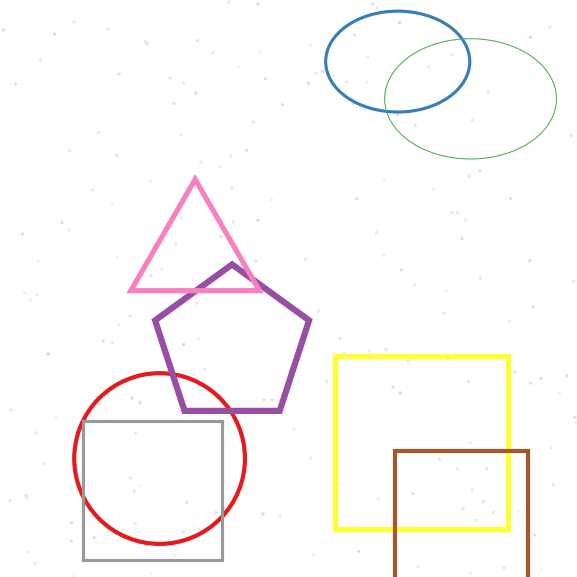[{"shape": "circle", "thickness": 2, "radius": 0.74, "center": [0.276, 0.205]}, {"shape": "oval", "thickness": 1.5, "radius": 0.62, "center": [0.689, 0.892]}, {"shape": "oval", "thickness": 0.5, "radius": 0.74, "center": [0.815, 0.828]}, {"shape": "pentagon", "thickness": 3, "radius": 0.7, "center": [0.402, 0.401]}, {"shape": "square", "thickness": 2.5, "radius": 0.75, "center": [0.731, 0.233]}, {"shape": "square", "thickness": 2, "radius": 0.58, "center": [0.8, 0.104]}, {"shape": "triangle", "thickness": 2.5, "radius": 0.64, "center": [0.338, 0.56]}, {"shape": "square", "thickness": 1.5, "radius": 0.6, "center": [0.264, 0.15]}]